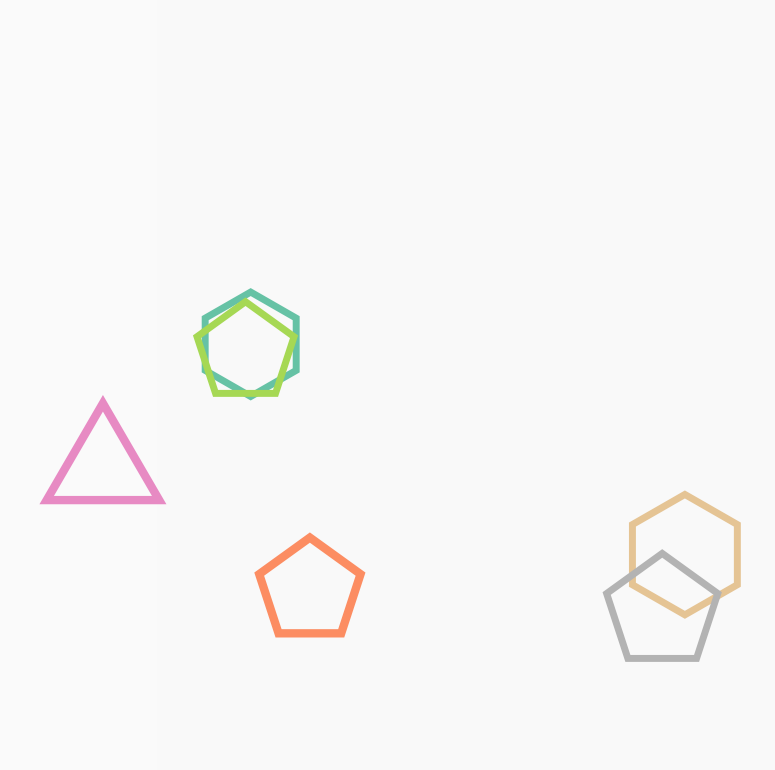[{"shape": "hexagon", "thickness": 2.5, "radius": 0.34, "center": [0.323, 0.553]}, {"shape": "pentagon", "thickness": 3, "radius": 0.34, "center": [0.4, 0.233]}, {"shape": "triangle", "thickness": 3, "radius": 0.42, "center": [0.133, 0.392]}, {"shape": "pentagon", "thickness": 2.5, "radius": 0.33, "center": [0.317, 0.542]}, {"shape": "hexagon", "thickness": 2.5, "radius": 0.39, "center": [0.884, 0.28]}, {"shape": "pentagon", "thickness": 2.5, "radius": 0.38, "center": [0.854, 0.206]}]